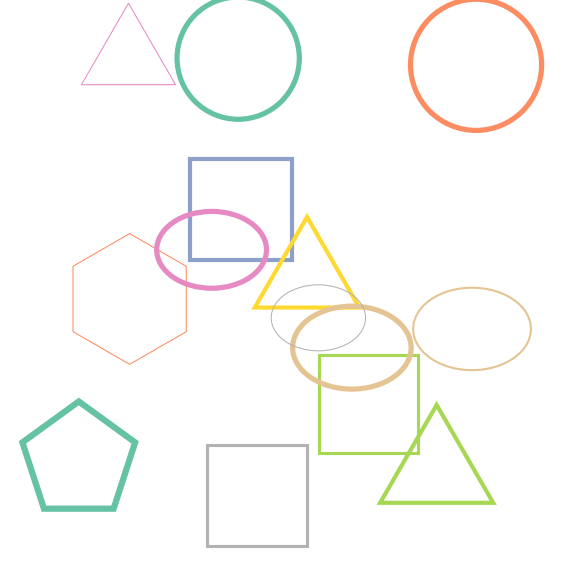[{"shape": "pentagon", "thickness": 3, "radius": 0.51, "center": [0.136, 0.201]}, {"shape": "circle", "thickness": 2.5, "radius": 0.53, "center": [0.412, 0.898]}, {"shape": "circle", "thickness": 2.5, "radius": 0.57, "center": [0.824, 0.887]}, {"shape": "hexagon", "thickness": 0.5, "radius": 0.57, "center": [0.224, 0.481]}, {"shape": "square", "thickness": 2, "radius": 0.44, "center": [0.417, 0.636]}, {"shape": "oval", "thickness": 2.5, "radius": 0.48, "center": [0.366, 0.567]}, {"shape": "triangle", "thickness": 0.5, "radius": 0.47, "center": [0.222, 0.9]}, {"shape": "square", "thickness": 1.5, "radius": 0.43, "center": [0.638, 0.299]}, {"shape": "triangle", "thickness": 2, "radius": 0.56, "center": [0.756, 0.185]}, {"shape": "triangle", "thickness": 2, "radius": 0.52, "center": [0.532, 0.519]}, {"shape": "oval", "thickness": 1, "radius": 0.51, "center": [0.817, 0.43]}, {"shape": "oval", "thickness": 2.5, "radius": 0.51, "center": [0.609, 0.397]}, {"shape": "oval", "thickness": 0.5, "radius": 0.41, "center": [0.551, 0.449]}, {"shape": "square", "thickness": 1.5, "radius": 0.44, "center": [0.445, 0.141]}]